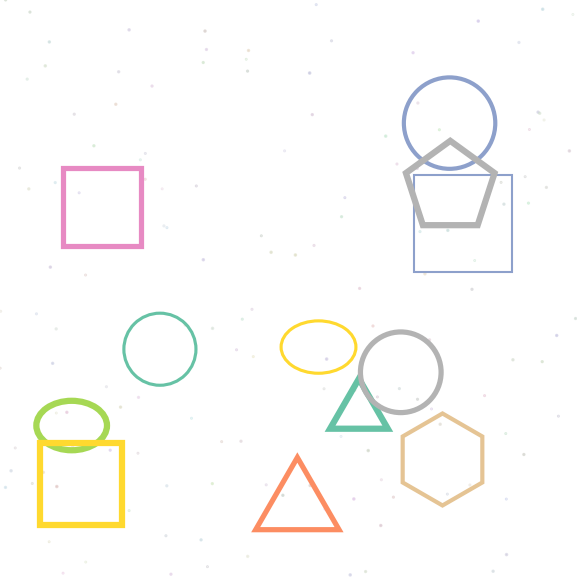[{"shape": "triangle", "thickness": 3, "radius": 0.29, "center": [0.622, 0.286]}, {"shape": "circle", "thickness": 1.5, "radius": 0.31, "center": [0.277, 0.394]}, {"shape": "triangle", "thickness": 2.5, "radius": 0.42, "center": [0.515, 0.124]}, {"shape": "square", "thickness": 1, "radius": 0.42, "center": [0.802, 0.612]}, {"shape": "circle", "thickness": 2, "radius": 0.4, "center": [0.778, 0.786]}, {"shape": "square", "thickness": 2.5, "radius": 0.34, "center": [0.177, 0.641]}, {"shape": "oval", "thickness": 3, "radius": 0.31, "center": [0.124, 0.262]}, {"shape": "oval", "thickness": 1.5, "radius": 0.32, "center": [0.552, 0.398]}, {"shape": "square", "thickness": 3, "radius": 0.35, "center": [0.14, 0.161]}, {"shape": "hexagon", "thickness": 2, "radius": 0.4, "center": [0.766, 0.204]}, {"shape": "circle", "thickness": 2.5, "radius": 0.35, "center": [0.694, 0.355]}, {"shape": "pentagon", "thickness": 3, "radius": 0.4, "center": [0.78, 0.675]}]